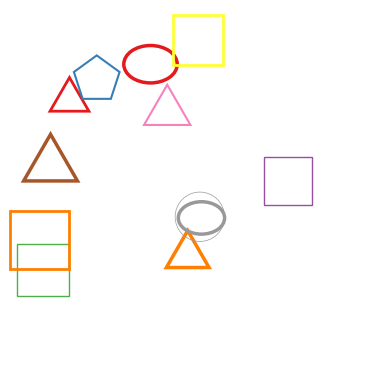[{"shape": "oval", "thickness": 2.5, "radius": 0.35, "center": [0.391, 0.833]}, {"shape": "triangle", "thickness": 2, "radius": 0.29, "center": [0.18, 0.74]}, {"shape": "pentagon", "thickness": 1.5, "radius": 0.31, "center": [0.251, 0.794]}, {"shape": "square", "thickness": 1, "radius": 0.33, "center": [0.112, 0.299]}, {"shape": "square", "thickness": 1, "radius": 0.31, "center": [0.748, 0.53]}, {"shape": "triangle", "thickness": 2.5, "radius": 0.32, "center": [0.488, 0.337]}, {"shape": "square", "thickness": 2, "radius": 0.38, "center": [0.103, 0.377]}, {"shape": "square", "thickness": 2, "radius": 0.33, "center": [0.515, 0.895]}, {"shape": "triangle", "thickness": 2.5, "radius": 0.4, "center": [0.131, 0.57]}, {"shape": "triangle", "thickness": 1.5, "radius": 0.35, "center": [0.434, 0.71]}, {"shape": "oval", "thickness": 2.5, "radius": 0.3, "center": [0.523, 0.434]}, {"shape": "circle", "thickness": 0.5, "radius": 0.32, "center": [0.519, 0.437]}]